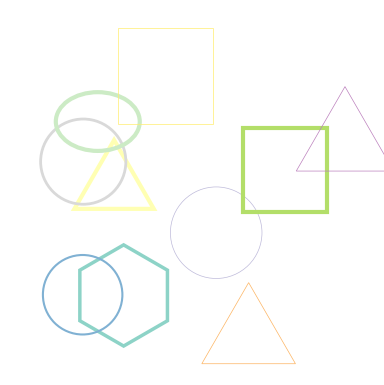[{"shape": "hexagon", "thickness": 2.5, "radius": 0.66, "center": [0.321, 0.233]}, {"shape": "triangle", "thickness": 3, "radius": 0.6, "center": [0.296, 0.517]}, {"shape": "circle", "thickness": 0.5, "radius": 0.59, "center": [0.562, 0.396]}, {"shape": "circle", "thickness": 1.5, "radius": 0.52, "center": [0.215, 0.234]}, {"shape": "triangle", "thickness": 0.5, "radius": 0.7, "center": [0.646, 0.125]}, {"shape": "square", "thickness": 3, "radius": 0.55, "center": [0.74, 0.558]}, {"shape": "circle", "thickness": 2, "radius": 0.55, "center": [0.216, 0.58]}, {"shape": "triangle", "thickness": 0.5, "radius": 0.73, "center": [0.896, 0.629]}, {"shape": "oval", "thickness": 3, "radius": 0.54, "center": [0.254, 0.684]}, {"shape": "square", "thickness": 0.5, "radius": 0.62, "center": [0.43, 0.803]}]